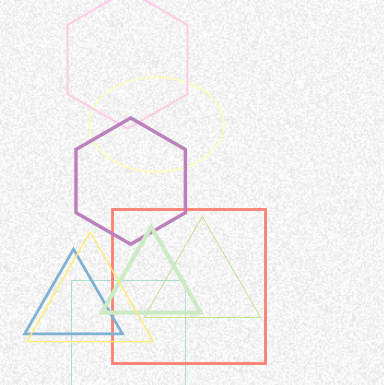[{"shape": "square", "thickness": 0.5, "radius": 0.74, "center": [0.332, 0.125]}, {"shape": "oval", "thickness": 1, "radius": 0.88, "center": [0.407, 0.677]}, {"shape": "square", "thickness": 2, "radius": 1.0, "center": [0.489, 0.257]}, {"shape": "triangle", "thickness": 2, "radius": 0.73, "center": [0.191, 0.206]}, {"shape": "triangle", "thickness": 0.5, "radius": 0.88, "center": [0.525, 0.263]}, {"shape": "hexagon", "thickness": 1.5, "radius": 0.9, "center": [0.331, 0.846]}, {"shape": "hexagon", "thickness": 2.5, "radius": 0.82, "center": [0.339, 0.53]}, {"shape": "triangle", "thickness": 3, "radius": 0.74, "center": [0.393, 0.262]}, {"shape": "triangle", "thickness": 1, "radius": 0.95, "center": [0.234, 0.208]}]